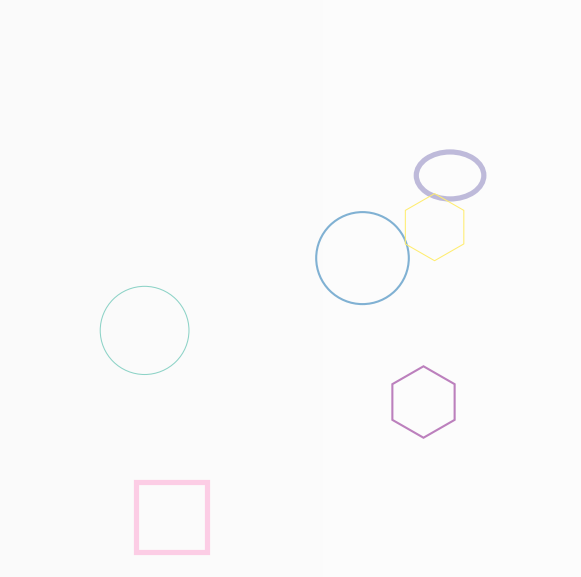[{"shape": "circle", "thickness": 0.5, "radius": 0.38, "center": [0.249, 0.427]}, {"shape": "oval", "thickness": 2.5, "radius": 0.29, "center": [0.774, 0.695]}, {"shape": "circle", "thickness": 1, "radius": 0.4, "center": [0.624, 0.552]}, {"shape": "square", "thickness": 2.5, "radius": 0.3, "center": [0.295, 0.104]}, {"shape": "hexagon", "thickness": 1, "radius": 0.31, "center": [0.729, 0.303]}, {"shape": "hexagon", "thickness": 0.5, "radius": 0.29, "center": [0.748, 0.606]}]